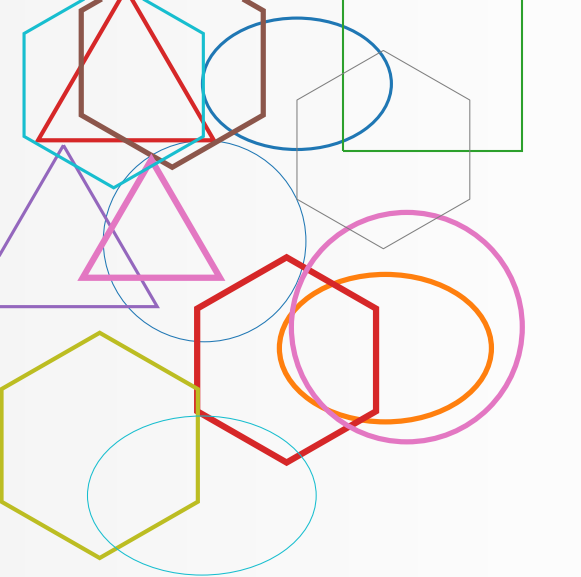[{"shape": "oval", "thickness": 1.5, "radius": 0.81, "center": [0.511, 0.854]}, {"shape": "circle", "thickness": 0.5, "radius": 0.87, "center": [0.352, 0.582]}, {"shape": "oval", "thickness": 2.5, "radius": 0.91, "center": [0.663, 0.396]}, {"shape": "square", "thickness": 1, "radius": 0.77, "center": [0.745, 0.891]}, {"shape": "hexagon", "thickness": 3, "radius": 0.89, "center": [0.493, 0.376]}, {"shape": "triangle", "thickness": 2, "radius": 0.87, "center": [0.217, 0.844]}, {"shape": "triangle", "thickness": 1.5, "radius": 0.93, "center": [0.109, 0.561]}, {"shape": "hexagon", "thickness": 2.5, "radius": 0.9, "center": [0.296, 0.89]}, {"shape": "circle", "thickness": 2.5, "radius": 0.99, "center": [0.7, 0.433]}, {"shape": "triangle", "thickness": 3, "radius": 0.68, "center": [0.26, 0.586]}, {"shape": "hexagon", "thickness": 0.5, "radius": 0.86, "center": [0.66, 0.74]}, {"shape": "hexagon", "thickness": 2, "radius": 0.97, "center": [0.171, 0.228]}, {"shape": "hexagon", "thickness": 1.5, "radius": 0.89, "center": [0.196, 0.852]}, {"shape": "oval", "thickness": 0.5, "radius": 0.98, "center": [0.347, 0.141]}]